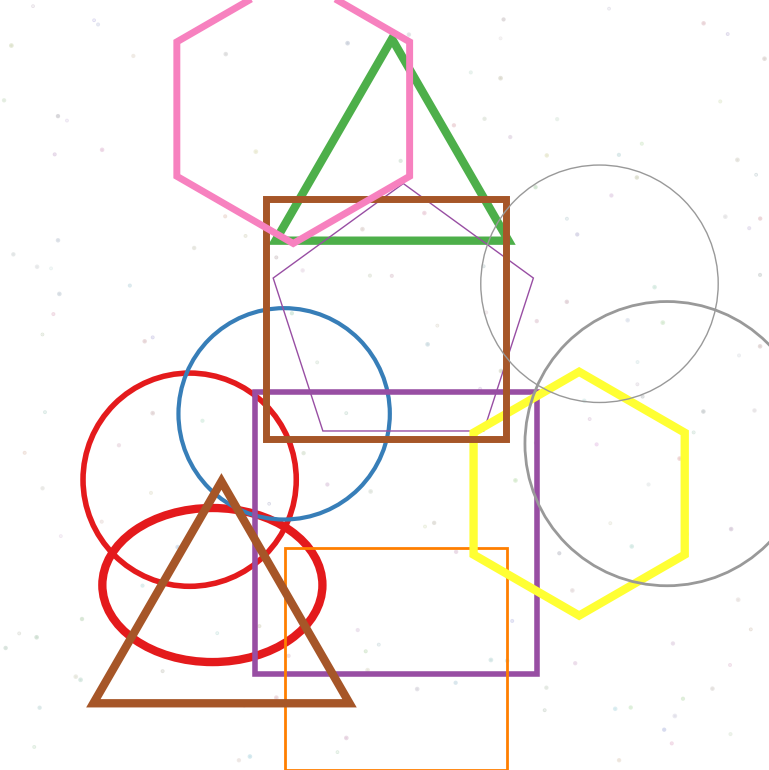[{"shape": "circle", "thickness": 2, "radius": 0.69, "center": [0.246, 0.377]}, {"shape": "oval", "thickness": 3, "radius": 0.71, "center": [0.276, 0.24]}, {"shape": "circle", "thickness": 1.5, "radius": 0.69, "center": [0.369, 0.463]}, {"shape": "triangle", "thickness": 3, "radius": 0.87, "center": [0.509, 0.775]}, {"shape": "square", "thickness": 2, "radius": 0.92, "center": [0.515, 0.308]}, {"shape": "pentagon", "thickness": 0.5, "radius": 0.89, "center": [0.524, 0.584]}, {"shape": "square", "thickness": 1, "radius": 0.72, "center": [0.515, 0.144]}, {"shape": "hexagon", "thickness": 3, "radius": 0.79, "center": [0.752, 0.359]}, {"shape": "triangle", "thickness": 3, "radius": 0.96, "center": [0.288, 0.183]}, {"shape": "square", "thickness": 2.5, "radius": 0.78, "center": [0.501, 0.585]}, {"shape": "hexagon", "thickness": 2.5, "radius": 0.87, "center": [0.381, 0.858]}, {"shape": "circle", "thickness": 1, "radius": 0.92, "center": [0.866, 0.424]}, {"shape": "circle", "thickness": 0.5, "radius": 0.77, "center": [0.779, 0.631]}]